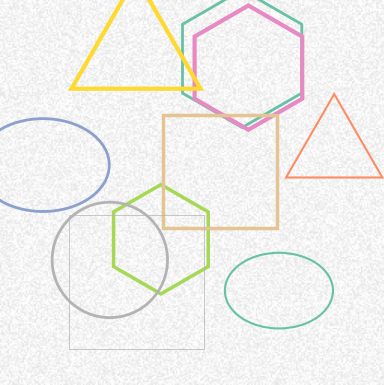[{"shape": "oval", "thickness": 1.5, "radius": 0.7, "center": [0.725, 0.245]}, {"shape": "hexagon", "thickness": 2, "radius": 0.89, "center": [0.629, 0.848]}, {"shape": "triangle", "thickness": 1.5, "radius": 0.72, "center": [0.868, 0.611]}, {"shape": "oval", "thickness": 2, "radius": 0.86, "center": [0.112, 0.571]}, {"shape": "hexagon", "thickness": 3, "radius": 0.81, "center": [0.645, 0.824]}, {"shape": "hexagon", "thickness": 2.5, "radius": 0.71, "center": [0.418, 0.379]}, {"shape": "triangle", "thickness": 3, "radius": 0.97, "center": [0.353, 0.866]}, {"shape": "square", "thickness": 2.5, "radius": 0.74, "center": [0.571, 0.554]}, {"shape": "square", "thickness": 0.5, "radius": 0.87, "center": [0.354, 0.268]}, {"shape": "circle", "thickness": 2, "radius": 0.75, "center": [0.285, 0.325]}]